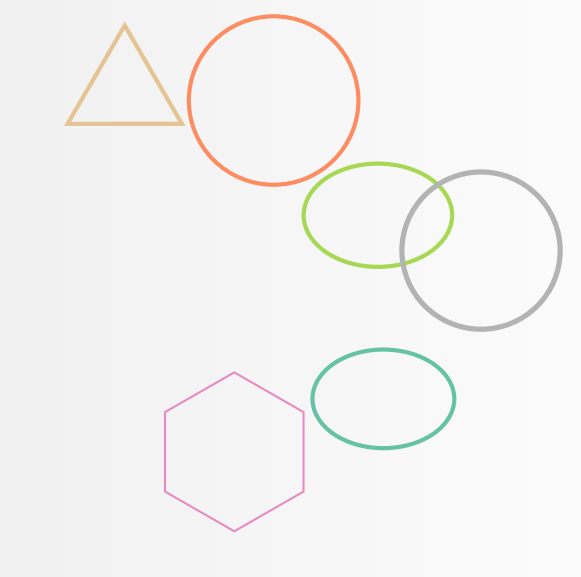[{"shape": "oval", "thickness": 2, "radius": 0.61, "center": [0.66, 0.308]}, {"shape": "circle", "thickness": 2, "radius": 0.73, "center": [0.471, 0.825]}, {"shape": "hexagon", "thickness": 1, "radius": 0.69, "center": [0.403, 0.217]}, {"shape": "oval", "thickness": 2, "radius": 0.64, "center": [0.65, 0.626]}, {"shape": "triangle", "thickness": 2, "radius": 0.57, "center": [0.215, 0.841]}, {"shape": "circle", "thickness": 2.5, "radius": 0.68, "center": [0.828, 0.565]}]